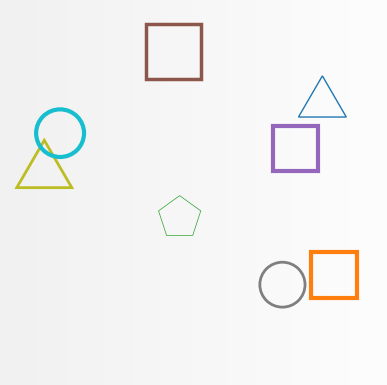[{"shape": "triangle", "thickness": 1, "radius": 0.36, "center": [0.832, 0.732]}, {"shape": "square", "thickness": 3, "radius": 0.3, "center": [0.862, 0.285]}, {"shape": "pentagon", "thickness": 0.5, "radius": 0.29, "center": [0.464, 0.435]}, {"shape": "square", "thickness": 3, "radius": 0.29, "center": [0.763, 0.615]}, {"shape": "square", "thickness": 2.5, "radius": 0.35, "center": [0.447, 0.866]}, {"shape": "circle", "thickness": 2, "radius": 0.29, "center": [0.729, 0.261]}, {"shape": "triangle", "thickness": 2, "radius": 0.41, "center": [0.114, 0.554]}, {"shape": "circle", "thickness": 3, "radius": 0.31, "center": [0.155, 0.654]}]